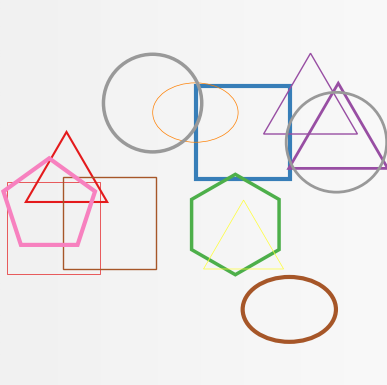[{"shape": "square", "thickness": 0.5, "radius": 0.6, "center": [0.137, 0.409]}, {"shape": "triangle", "thickness": 1.5, "radius": 0.61, "center": [0.172, 0.536]}, {"shape": "square", "thickness": 3, "radius": 0.61, "center": [0.626, 0.656]}, {"shape": "hexagon", "thickness": 2.5, "radius": 0.65, "center": [0.607, 0.417]}, {"shape": "triangle", "thickness": 2, "radius": 0.74, "center": [0.873, 0.636]}, {"shape": "triangle", "thickness": 1, "radius": 0.7, "center": [0.801, 0.722]}, {"shape": "oval", "thickness": 0.5, "radius": 0.55, "center": [0.504, 0.708]}, {"shape": "triangle", "thickness": 0.5, "radius": 0.6, "center": [0.629, 0.361]}, {"shape": "oval", "thickness": 3, "radius": 0.6, "center": [0.747, 0.196]}, {"shape": "square", "thickness": 1, "radius": 0.6, "center": [0.283, 0.422]}, {"shape": "pentagon", "thickness": 3, "radius": 0.62, "center": [0.127, 0.464]}, {"shape": "circle", "thickness": 2.5, "radius": 0.63, "center": [0.394, 0.732]}, {"shape": "circle", "thickness": 2, "radius": 0.65, "center": [0.868, 0.631]}]